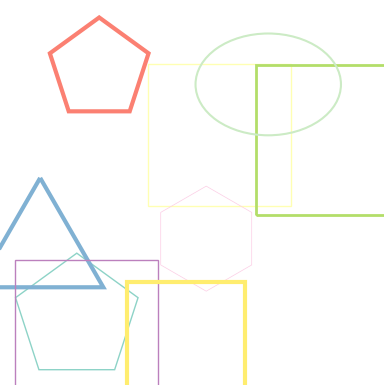[{"shape": "pentagon", "thickness": 1, "radius": 0.84, "center": [0.199, 0.175]}, {"shape": "square", "thickness": 1, "radius": 0.93, "center": [0.571, 0.649]}, {"shape": "pentagon", "thickness": 3, "radius": 0.67, "center": [0.258, 0.82]}, {"shape": "triangle", "thickness": 3, "radius": 0.95, "center": [0.104, 0.349]}, {"shape": "square", "thickness": 2, "radius": 0.98, "center": [0.859, 0.637]}, {"shape": "hexagon", "thickness": 0.5, "radius": 0.68, "center": [0.536, 0.38]}, {"shape": "square", "thickness": 1, "radius": 0.93, "center": [0.226, 0.139]}, {"shape": "oval", "thickness": 1.5, "radius": 0.94, "center": [0.697, 0.781]}, {"shape": "square", "thickness": 3, "radius": 0.76, "center": [0.483, 0.116]}]